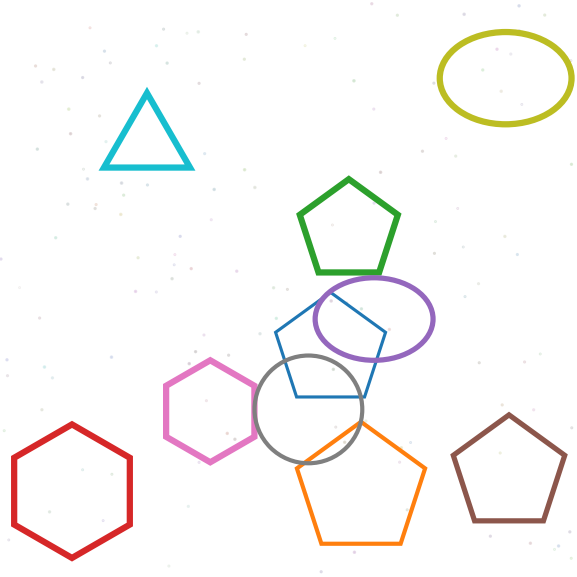[{"shape": "pentagon", "thickness": 1.5, "radius": 0.5, "center": [0.572, 0.393]}, {"shape": "pentagon", "thickness": 2, "radius": 0.58, "center": [0.625, 0.152]}, {"shape": "pentagon", "thickness": 3, "radius": 0.45, "center": [0.604, 0.6]}, {"shape": "hexagon", "thickness": 3, "radius": 0.58, "center": [0.125, 0.149]}, {"shape": "oval", "thickness": 2.5, "radius": 0.51, "center": [0.648, 0.447]}, {"shape": "pentagon", "thickness": 2.5, "radius": 0.51, "center": [0.881, 0.179]}, {"shape": "hexagon", "thickness": 3, "radius": 0.44, "center": [0.364, 0.287]}, {"shape": "circle", "thickness": 2, "radius": 0.47, "center": [0.534, 0.29]}, {"shape": "oval", "thickness": 3, "radius": 0.57, "center": [0.876, 0.864]}, {"shape": "triangle", "thickness": 3, "radius": 0.43, "center": [0.255, 0.752]}]